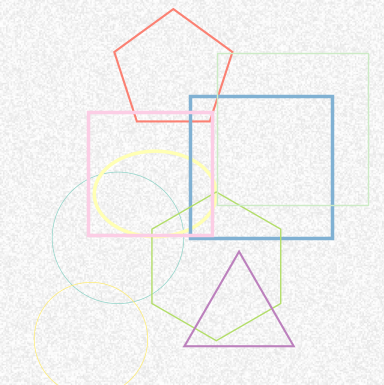[{"shape": "circle", "thickness": 0.5, "radius": 0.85, "center": [0.306, 0.382]}, {"shape": "oval", "thickness": 2.5, "radius": 0.79, "center": [0.403, 0.496]}, {"shape": "pentagon", "thickness": 1.5, "radius": 0.81, "center": [0.45, 0.815]}, {"shape": "square", "thickness": 2.5, "radius": 0.93, "center": [0.678, 0.566]}, {"shape": "hexagon", "thickness": 1, "radius": 0.97, "center": [0.562, 0.308]}, {"shape": "square", "thickness": 2.5, "radius": 0.8, "center": [0.39, 0.549]}, {"shape": "triangle", "thickness": 1.5, "radius": 0.82, "center": [0.621, 0.183]}, {"shape": "square", "thickness": 1, "radius": 0.98, "center": [0.761, 0.665]}, {"shape": "circle", "thickness": 0.5, "radius": 0.74, "center": [0.236, 0.119]}]